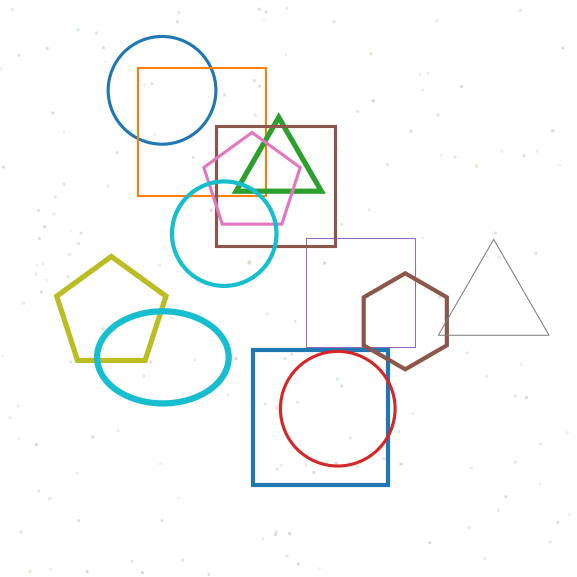[{"shape": "circle", "thickness": 1.5, "radius": 0.47, "center": [0.281, 0.843]}, {"shape": "square", "thickness": 2, "radius": 0.59, "center": [0.555, 0.276]}, {"shape": "square", "thickness": 1, "radius": 0.55, "center": [0.349, 0.771]}, {"shape": "triangle", "thickness": 2.5, "radius": 0.43, "center": [0.483, 0.711]}, {"shape": "circle", "thickness": 1.5, "radius": 0.5, "center": [0.585, 0.291]}, {"shape": "square", "thickness": 0.5, "radius": 0.48, "center": [0.624, 0.493]}, {"shape": "square", "thickness": 1.5, "radius": 0.52, "center": [0.477, 0.677]}, {"shape": "hexagon", "thickness": 2, "radius": 0.42, "center": [0.702, 0.443]}, {"shape": "pentagon", "thickness": 1.5, "radius": 0.44, "center": [0.436, 0.682]}, {"shape": "triangle", "thickness": 0.5, "radius": 0.55, "center": [0.855, 0.474]}, {"shape": "pentagon", "thickness": 2.5, "radius": 0.5, "center": [0.193, 0.455]}, {"shape": "circle", "thickness": 2, "radius": 0.45, "center": [0.388, 0.594]}, {"shape": "oval", "thickness": 3, "radius": 0.57, "center": [0.282, 0.38]}]